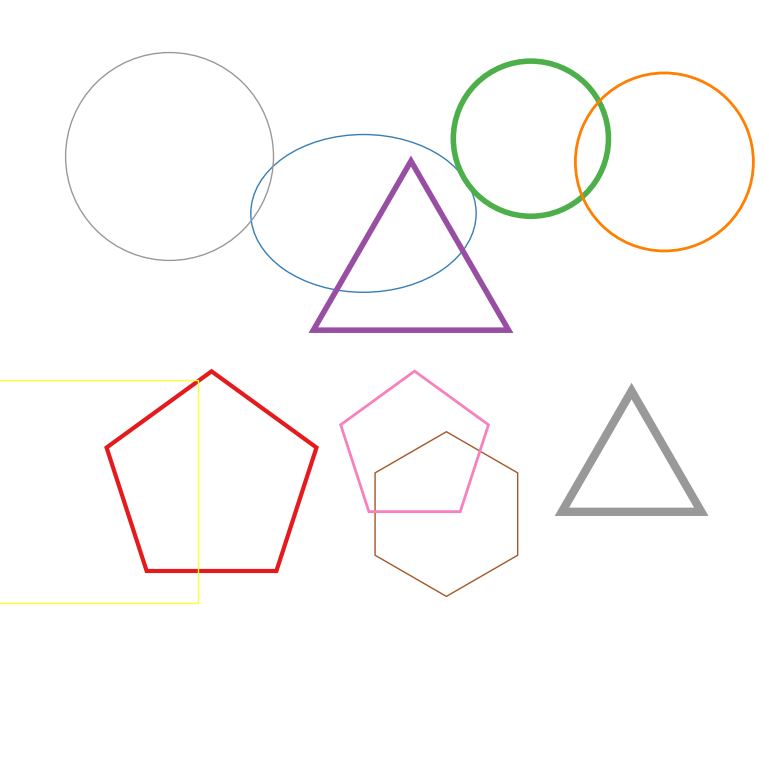[{"shape": "pentagon", "thickness": 1.5, "radius": 0.72, "center": [0.275, 0.374]}, {"shape": "oval", "thickness": 0.5, "radius": 0.73, "center": [0.472, 0.723]}, {"shape": "circle", "thickness": 2, "radius": 0.5, "center": [0.689, 0.82]}, {"shape": "triangle", "thickness": 2, "radius": 0.73, "center": [0.534, 0.644]}, {"shape": "circle", "thickness": 1, "radius": 0.58, "center": [0.863, 0.79]}, {"shape": "square", "thickness": 0.5, "radius": 0.72, "center": [0.112, 0.361]}, {"shape": "hexagon", "thickness": 0.5, "radius": 0.53, "center": [0.58, 0.332]}, {"shape": "pentagon", "thickness": 1, "radius": 0.5, "center": [0.538, 0.417]}, {"shape": "triangle", "thickness": 3, "radius": 0.52, "center": [0.82, 0.388]}, {"shape": "circle", "thickness": 0.5, "radius": 0.67, "center": [0.22, 0.797]}]